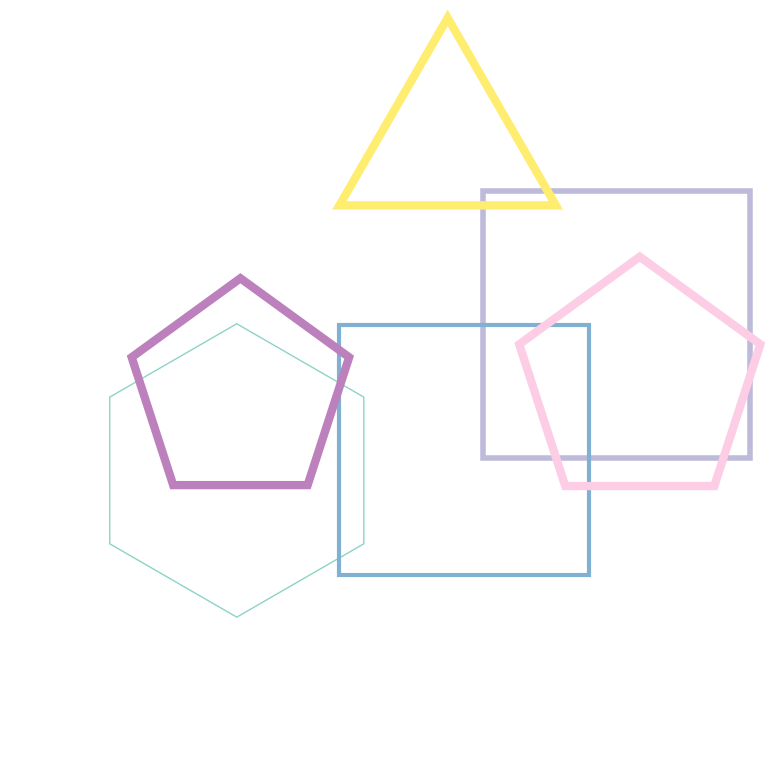[{"shape": "hexagon", "thickness": 0.5, "radius": 0.95, "center": [0.308, 0.389]}, {"shape": "square", "thickness": 2, "radius": 0.87, "center": [0.801, 0.579]}, {"shape": "square", "thickness": 1.5, "radius": 0.81, "center": [0.602, 0.416]}, {"shape": "pentagon", "thickness": 3, "radius": 0.82, "center": [0.831, 0.502]}, {"shape": "pentagon", "thickness": 3, "radius": 0.74, "center": [0.312, 0.49]}, {"shape": "triangle", "thickness": 3, "radius": 0.81, "center": [0.581, 0.814]}]